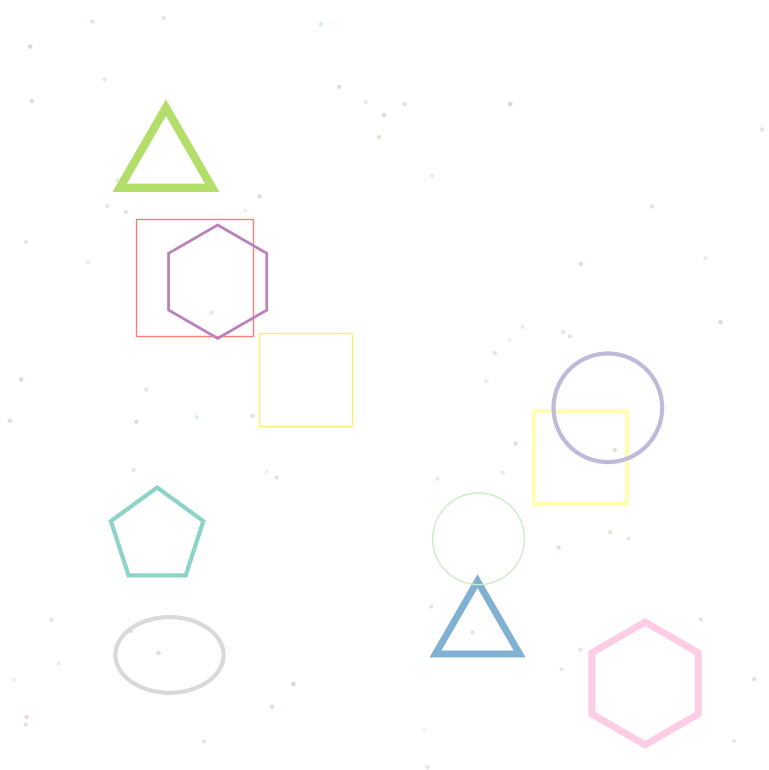[{"shape": "pentagon", "thickness": 1.5, "radius": 0.32, "center": [0.204, 0.304]}, {"shape": "square", "thickness": 1.5, "radius": 0.3, "center": [0.754, 0.405]}, {"shape": "circle", "thickness": 1.5, "radius": 0.35, "center": [0.789, 0.47]}, {"shape": "square", "thickness": 0.5, "radius": 0.38, "center": [0.252, 0.64]}, {"shape": "triangle", "thickness": 2.5, "radius": 0.32, "center": [0.62, 0.182]}, {"shape": "triangle", "thickness": 3, "radius": 0.35, "center": [0.215, 0.791]}, {"shape": "hexagon", "thickness": 2.5, "radius": 0.4, "center": [0.838, 0.112]}, {"shape": "oval", "thickness": 1.5, "radius": 0.35, "center": [0.22, 0.149]}, {"shape": "hexagon", "thickness": 1, "radius": 0.37, "center": [0.283, 0.634]}, {"shape": "circle", "thickness": 0.5, "radius": 0.3, "center": [0.622, 0.3]}, {"shape": "square", "thickness": 0.5, "radius": 0.3, "center": [0.396, 0.507]}]